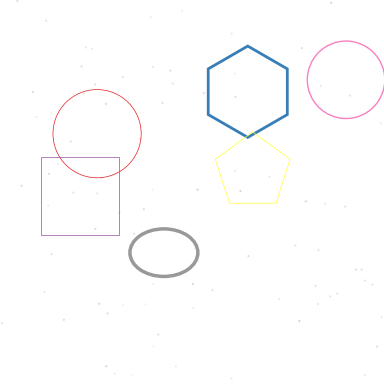[{"shape": "circle", "thickness": 0.5, "radius": 0.57, "center": [0.252, 0.653]}, {"shape": "hexagon", "thickness": 2, "radius": 0.59, "center": [0.644, 0.762]}, {"shape": "square", "thickness": 0.5, "radius": 0.5, "center": [0.208, 0.49]}, {"shape": "pentagon", "thickness": 0.5, "radius": 0.51, "center": [0.656, 0.555]}, {"shape": "circle", "thickness": 1, "radius": 0.5, "center": [0.899, 0.793]}, {"shape": "oval", "thickness": 2.5, "radius": 0.44, "center": [0.426, 0.344]}]